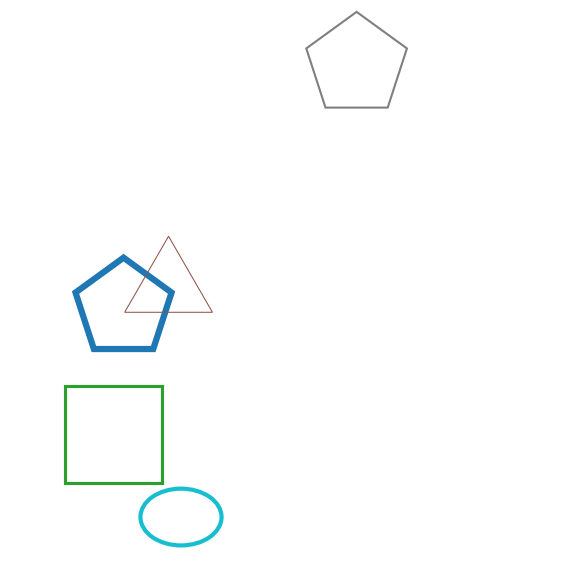[{"shape": "pentagon", "thickness": 3, "radius": 0.44, "center": [0.214, 0.466]}, {"shape": "square", "thickness": 1.5, "radius": 0.42, "center": [0.197, 0.247]}, {"shape": "triangle", "thickness": 0.5, "radius": 0.44, "center": [0.292, 0.502]}, {"shape": "pentagon", "thickness": 1, "radius": 0.46, "center": [0.617, 0.887]}, {"shape": "oval", "thickness": 2, "radius": 0.35, "center": [0.313, 0.104]}]